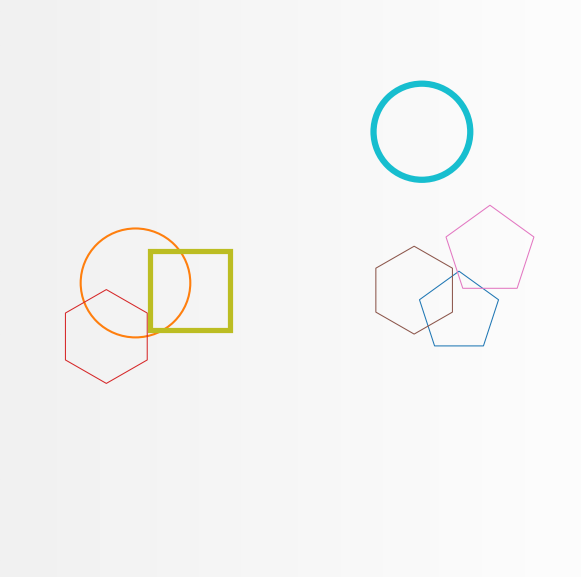[{"shape": "pentagon", "thickness": 0.5, "radius": 0.36, "center": [0.79, 0.458]}, {"shape": "circle", "thickness": 1, "radius": 0.47, "center": [0.233, 0.509]}, {"shape": "hexagon", "thickness": 0.5, "radius": 0.41, "center": [0.183, 0.416]}, {"shape": "hexagon", "thickness": 0.5, "radius": 0.38, "center": [0.713, 0.497]}, {"shape": "pentagon", "thickness": 0.5, "radius": 0.4, "center": [0.843, 0.564]}, {"shape": "square", "thickness": 2.5, "radius": 0.34, "center": [0.327, 0.497]}, {"shape": "circle", "thickness": 3, "radius": 0.42, "center": [0.726, 0.771]}]